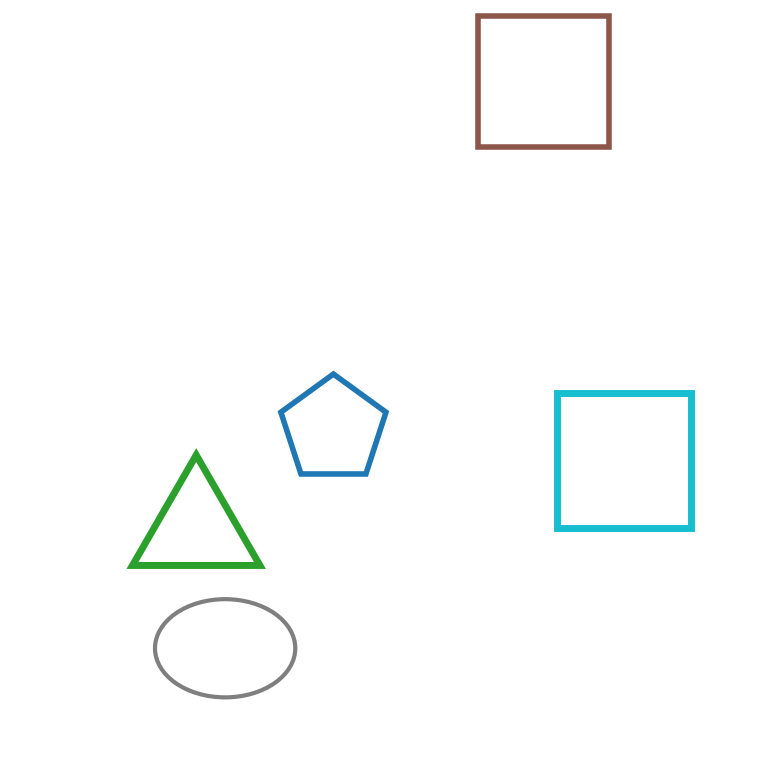[{"shape": "pentagon", "thickness": 2, "radius": 0.36, "center": [0.433, 0.442]}, {"shape": "triangle", "thickness": 2.5, "radius": 0.48, "center": [0.255, 0.313]}, {"shape": "square", "thickness": 2, "radius": 0.43, "center": [0.706, 0.894]}, {"shape": "oval", "thickness": 1.5, "radius": 0.46, "center": [0.292, 0.158]}, {"shape": "square", "thickness": 2.5, "radius": 0.44, "center": [0.81, 0.402]}]